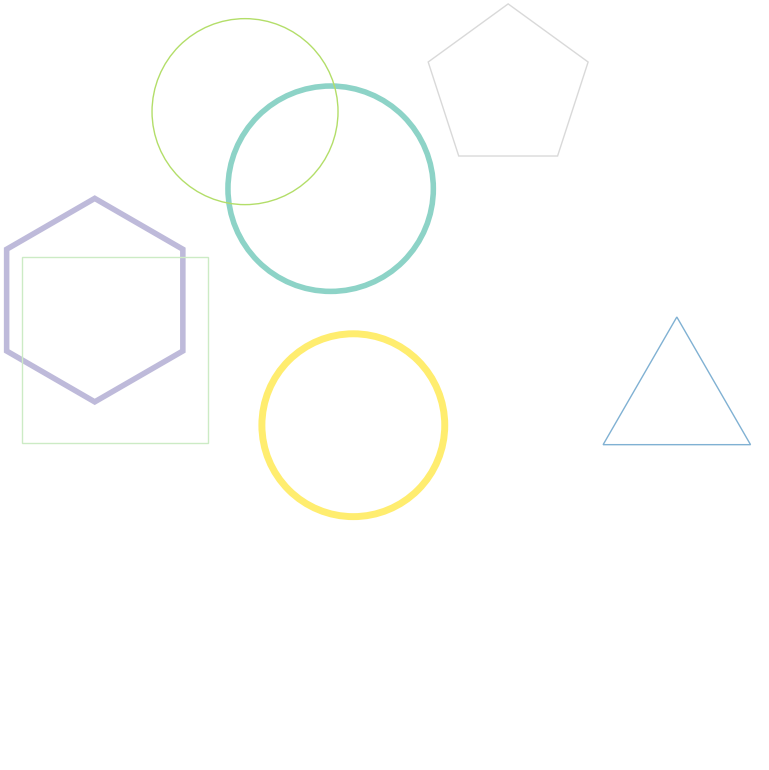[{"shape": "circle", "thickness": 2, "radius": 0.67, "center": [0.429, 0.755]}, {"shape": "hexagon", "thickness": 2, "radius": 0.66, "center": [0.123, 0.61]}, {"shape": "triangle", "thickness": 0.5, "radius": 0.55, "center": [0.879, 0.478]}, {"shape": "circle", "thickness": 0.5, "radius": 0.6, "center": [0.318, 0.855]}, {"shape": "pentagon", "thickness": 0.5, "radius": 0.55, "center": [0.66, 0.886]}, {"shape": "square", "thickness": 0.5, "radius": 0.6, "center": [0.149, 0.545]}, {"shape": "circle", "thickness": 2.5, "radius": 0.59, "center": [0.459, 0.448]}]